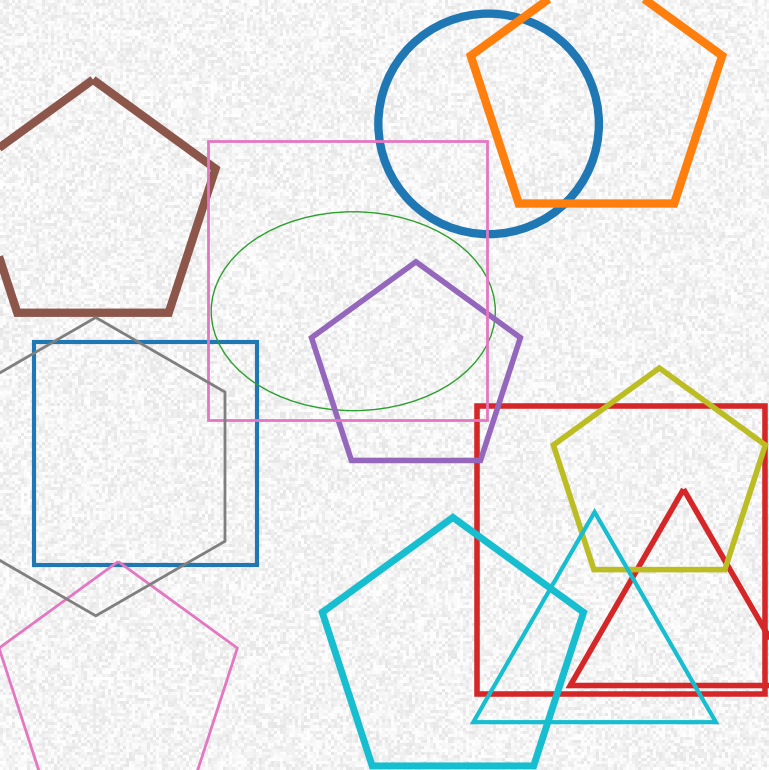[{"shape": "square", "thickness": 1.5, "radius": 0.72, "center": [0.189, 0.411]}, {"shape": "circle", "thickness": 3, "radius": 0.72, "center": [0.635, 0.839]}, {"shape": "pentagon", "thickness": 3, "radius": 0.86, "center": [0.775, 0.875]}, {"shape": "oval", "thickness": 0.5, "radius": 0.92, "center": [0.459, 0.596]}, {"shape": "square", "thickness": 2, "radius": 0.94, "center": [0.807, 0.286]}, {"shape": "triangle", "thickness": 2, "radius": 0.85, "center": [0.888, 0.195]}, {"shape": "pentagon", "thickness": 2, "radius": 0.71, "center": [0.54, 0.517]}, {"shape": "pentagon", "thickness": 3, "radius": 0.84, "center": [0.121, 0.729]}, {"shape": "square", "thickness": 1, "radius": 0.91, "center": [0.452, 0.636]}, {"shape": "pentagon", "thickness": 1, "radius": 0.81, "center": [0.154, 0.108]}, {"shape": "hexagon", "thickness": 1, "radius": 0.97, "center": [0.124, 0.394]}, {"shape": "pentagon", "thickness": 2, "radius": 0.72, "center": [0.856, 0.377]}, {"shape": "pentagon", "thickness": 2.5, "radius": 0.89, "center": [0.588, 0.15]}, {"shape": "triangle", "thickness": 1.5, "radius": 0.91, "center": [0.772, 0.153]}]